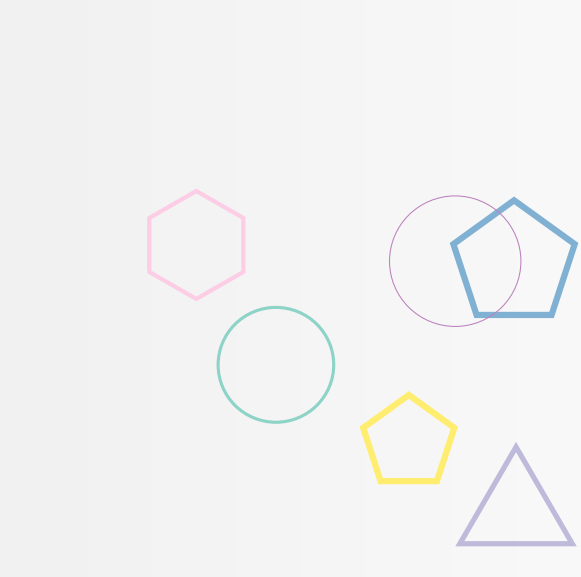[{"shape": "circle", "thickness": 1.5, "radius": 0.5, "center": [0.475, 0.367]}, {"shape": "triangle", "thickness": 2.5, "radius": 0.56, "center": [0.888, 0.113]}, {"shape": "pentagon", "thickness": 3, "radius": 0.55, "center": [0.884, 0.543]}, {"shape": "hexagon", "thickness": 2, "radius": 0.47, "center": [0.338, 0.575]}, {"shape": "circle", "thickness": 0.5, "radius": 0.57, "center": [0.783, 0.547]}, {"shape": "pentagon", "thickness": 3, "radius": 0.41, "center": [0.703, 0.233]}]